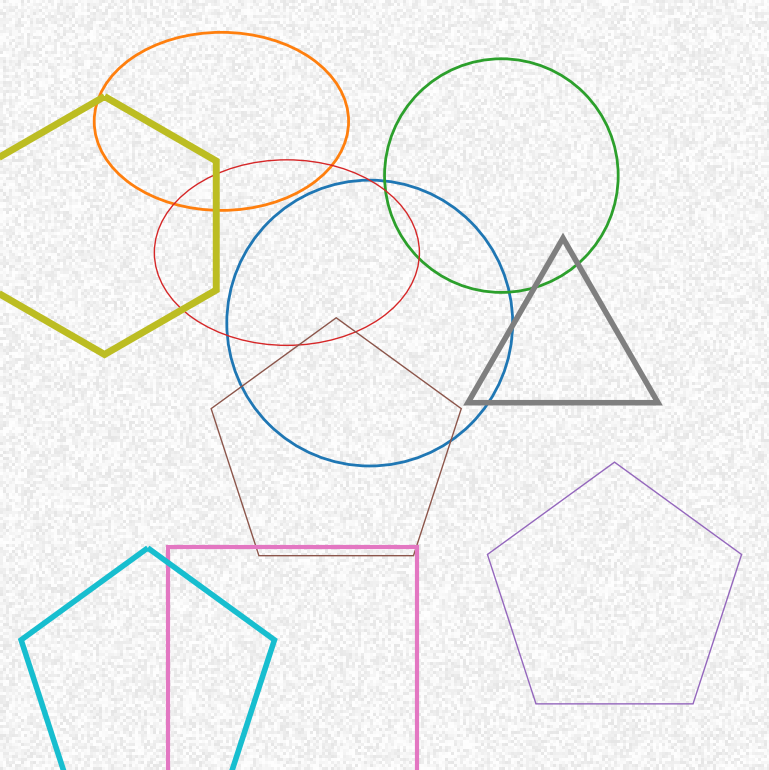[{"shape": "circle", "thickness": 1, "radius": 0.93, "center": [0.48, 0.58]}, {"shape": "oval", "thickness": 1, "radius": 0.83, "center": [0.288, 0.842]}, {"shape": "circle", "thickness": 1, "radius": 0.76, "center": [0.651, 0.772]}, {"shape": "oval", "thickness": 0.5, "radius": 0.86, "center": [0.373, 0.672]}, {"shape": "pentagon", "thickness": 0.5, "radius": 0.87, "center": [0.798, 0.226]}, {"shape": "pentagon", "thickness": 0.5, "radius": 0.85, "center": [0.437, 0.417]}, {"shape": "square", "thickness": 1.5, "radius": 0.81, "center": [0.379, 0.128]}, {"shape": "triangle", "thickness": 2, "radius": 0.71, "center": [0.731, 0.548]}, {"shape": "hexagon", "thickness": 2.5, "radius": 0.84, "center": [0.136, 0.707]}, {"shape": "pentagon", "thickness": 2, "radius": 0.86, "center": [0.192, 0.115]}]